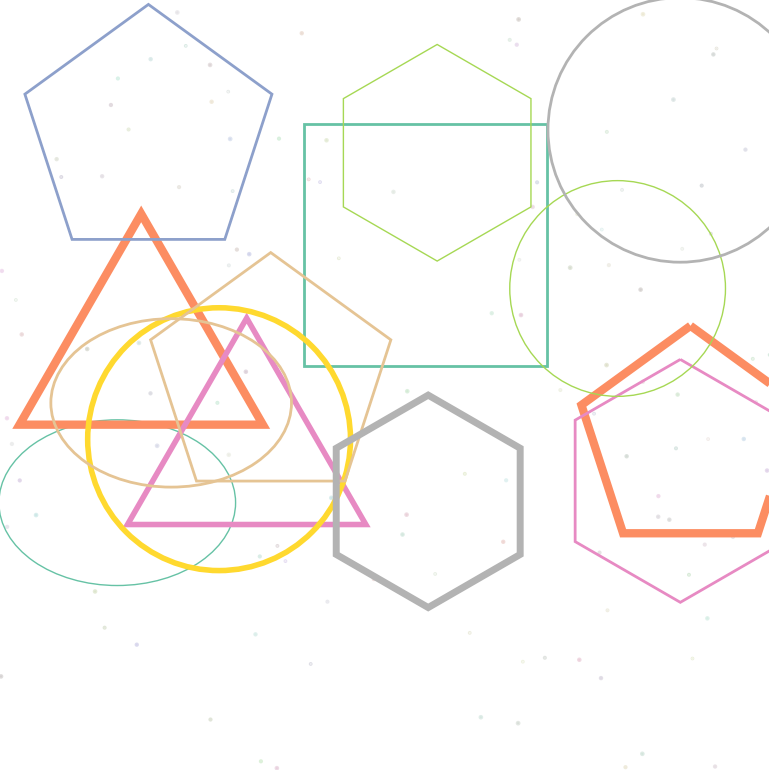[{"shape": "square", "thickness": 1, "radius": 0.79, "center": [0.552, 0.682]}, {"shape": "oval", "thickness": 0.5, "radius": 0.77, "center": [0.152, 0.347]}, {"shape": "pentagon", "thickness": 3, "radius": 0.74, "center": [0.897, 0.428]}, {"shape": "triangle", "thickness": 3, "radius": 0.91, "center": [0.183, 0.54]}, {"shape": "pentagon", "thickness": 1, "radius": 0.84, "center": [0.193, 0.826]}, {"shape": "triangle", "thickness": 2, "radius": 0.89, "center": [0.32, 0.408]}, {"shape": "hexagon", "thickness": 1, "radius": 0.79, "center": [0.884, 0.375]}, {"shape": "circle", "thickness": 0.5, "radius": 0.7, "center": [0.802, 0.625]}, {"shape": "hexagon", "thickness": 0.5, "radius": 0.7, "center": [0.568, 0.802]}, {"shape": "circle", "thickness": 2, "radius": 0.85, "center": [0.285, 0.43]}, {"shape": "oval", "thickness": 1, "radius": 0.78, "center": [0.222, 0.477]}, {"shape": "pentagon", "thickness": 1, "radius": 0.82, "center": [0.352, 0.508]}, {"shape": "hexagon", "thickness": 2.5, "radius": 0.69, "center": [0.556, 0.349]}, {"shape": "circle", "thickness": 1, "radius": 0.86, "center": [0.883, 0.831]}]